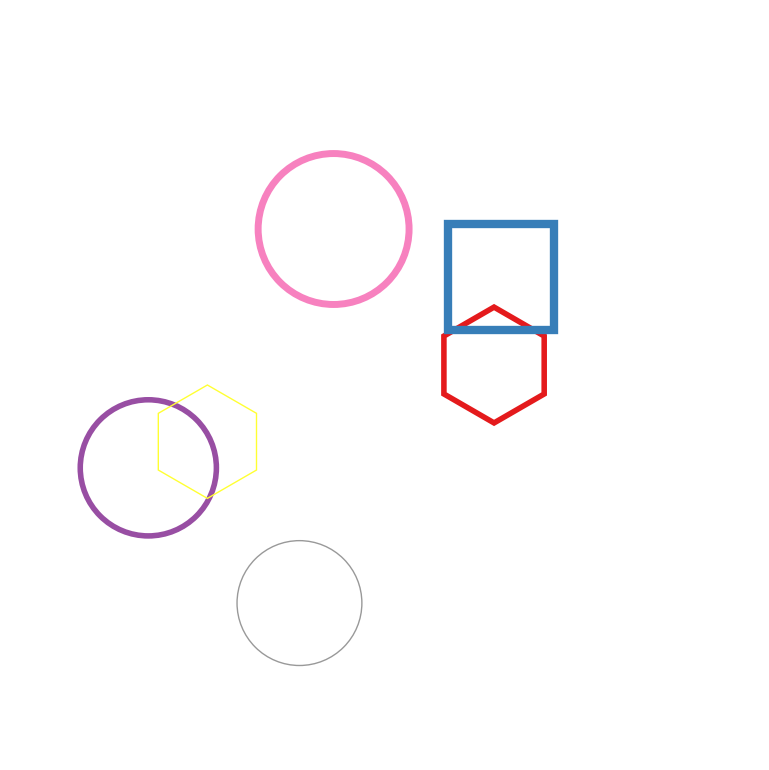[{"shape": "hexagon", "thickness": 2, "radius": 0.38, "center": [0.642, 0.526]}, {"shape": "square", "thickness": 3, "radius": 0.34, "center": [0.651, 0.64]}, {"shape": "circle", "thickness": 2, "radius": 0.44, "center": [0.193, 0.392]}, {"shape": "hexagon", "thickness": 0.5, "radius": 0.37, "center": [0.269, 0.426]}, {"shape": "circle", "thickness": 2.5, "radius": 0.49, "center": [0.433, 0.703]}, {"shape": "circle", "thickness": 0.5, "radius": 0.41, "center": [0.389, 0.217]}]